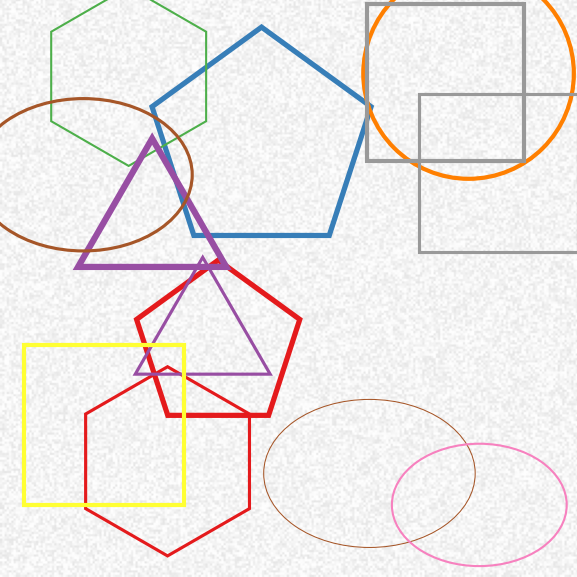[{"shape": "pentagon", "thickness": 2.5, "radius": 0.74, "center": [0.378, 0.4]}, {"shape": "hexagon", "thickness": 1.5, "radius": 0.82, "center": [0.29, 0.2]}, {"shape": "pentagon", "thickness": 2.5, "radius": 1.0, "center": [0.453, 0.753]}, {"shape": "hexagon", "thickness": 1, "radius": 0.77, "center": [0.223, 0.867]}, {"shape": "triangle", "thickness": 3, "radius": 0.74, "center": [0.264, 0.611]}, {"shape": "triangle", "thickness": 1.5, "radius": 0.67, "center": [0.351, 0.419]}, {"shape": "circle", "thickness": 2, "radius": 0.91, "center": [0.811, 0.872]}, {"shape": "square", "thickness": 2, "radius": 0.69, "center": [0.18, 0.263]}, {"shape": "oval", "thickness": 0.5, "radius": 0.92, "center": [0.64, 0.179]}, {"shape": "oval", "thickness": 1.5, "radius": 0.94, "center": [0.144, 0.697]}, {"shape": "oval", "thickness": 1, "radius": 0.76, "center": [0.83, 0.125]}, {"shape": "square", "thickness": 1.5, "radius": 0.69, "center": [0.863, 0.699]}, {"shape": "square", "thickness": 2, "radius": 0.68, "center": [0.771, 0.856]}]